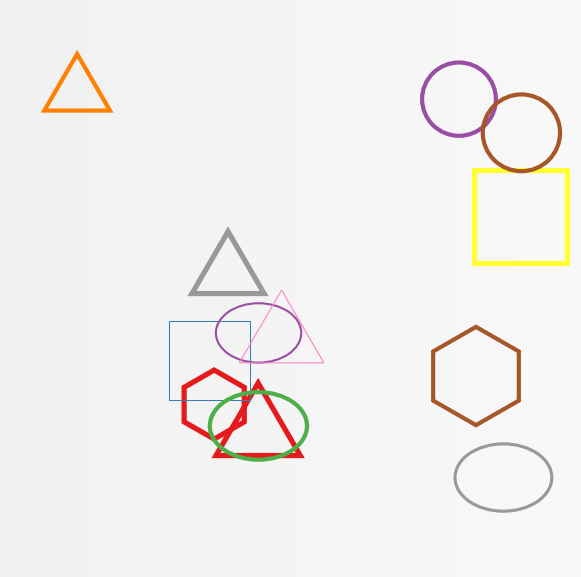[{"shape": "triangle", "thickness": 2.5, "radius": 0.42, "center": [0.444, 0.252]}, {"shape": "hexagon", "thickness": 2.5, "radius": 0.3, "center": [0.369, 0.299]}, {"shape": "square", "thickness": 0.5, "radius": 0.34, "center": [0.36, 0.375]}, {"shape": "oval", "thickness": 2, "radius": 0.42, "center": [0.445, 0.262]}, {"shape": "circle", "thickness": 2, "radius": 0.32, "center": [0.79, 0.827]}, {"shape": "oval", "thickness": 1, "radius": 0.37, "center": [0.445, 0.423]}, {"shape": "triangle", "thickness": 2, "radius": 0.33, "center": [0.133, 0.84]}, {"shape": "square", "thickness": 2.5, "radius": 0.4, "center": [0.895, 0.625]}, {"shape": "hexagon", "thickness": 2, "radius": 0.43, "center": [0.819, 0.348]}, {"shape": "circle", "thickness": 2, "radius": 0.33, "center": [0.897, 0.769]}, {"shape": "triangle", "thickness": 0.5, "radius": 0.42, "center": [0.484, 0.413]}, {"shape": "oval", "thickness": 1.5, "radius": 0.42, "center": [0.866, 0.172]}, {"shape": "triangle", "thickness": 2.5, "radius": 0.36, "center": [0.392, 0.527]}]